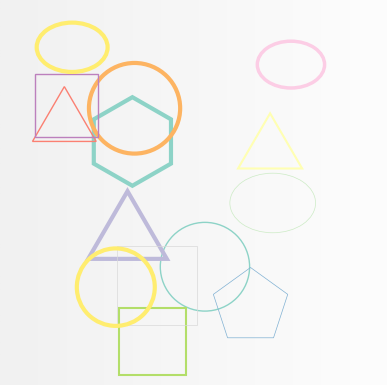[{"shape": "hexagon", "thickness": 3, "radius": 0.58, "center": [0.342, 0.633]}, {"shape": "circle", "thickness": 1, "radius": 0.58, "center": [0.529, 0.307]}, {"shape": "triangle", "thickness": 1.5, "radius": 0.48, "center": [0.697, 0.61]}, {"shape": "triangle", "thickness": 3, "radius": 0.59, "center": [0.329, 0.386]}, {"shape": "triangle", "thickness": 1, "radius": 0.47, "center": [0.166, 0.68]}, {"shape": "pentagon", "thickness": 0.5, "radius": 0.5, "center": [0.647, 0.204]}, {"shape": "circle", "thickness": 3, "radius": 0.59, "center": [0.347, 0.719]}, {"shape": "square", "thickness": 1.5, "radius": 0.44, "center": [0.394, 0.113]}, {"shape": "oval", "thickness": 2.5, "radius": 0.43, "center": [0.751, 0.832]}, {"shape": "square", "thickness": 0.5, "radius": 0.52, "center": [0.405, 0.258]}, {"shape": "square", "thickness": 1, "radius": 0.41, "center": [0.172, 0.727]}, {"shape": "oval", "thickness": 0.5, "radius": 0.55, "center": [0.704, 0.473]}, {"shape": "oval", "thickness": 3, "radius": 0.46, "center": [0.186, 0.877]}, {"shape": "circle", "thickness": 3, "radius": 0.5, "center": [0.299, 0.254]}]